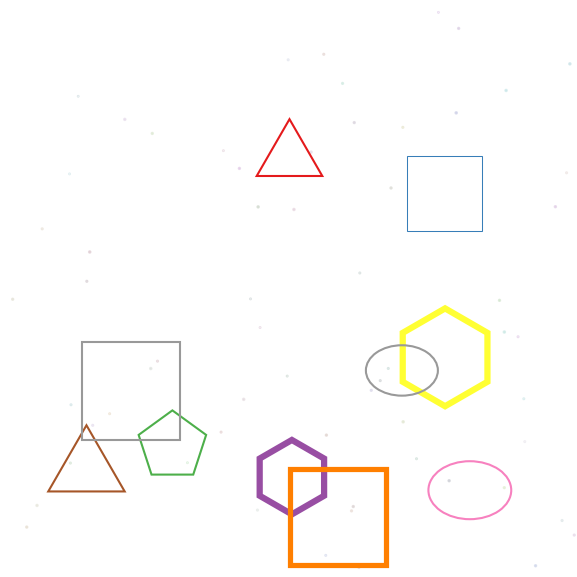[{"shape": "triangle", "thickness": 1, "radius": 0.33, "center": [0.501, 0.727]}, {"shape": "square", "thickness": 0.5, "radius": 0.32, "center": [0.77, 0.664]}, {"shape": "pentagon", "thickness": 1, "radius": 0.31, "center": [0.299, 0.227]}, {"shape": "hexagon", "thickness": 3, "radius": 0.32, "center": [0.505, 0.173]}, {"shape": "square", "thickness": 2.5, "radius": 0.41, "center": [0.586, 0.104]}, {"shape": "hexagon", "thickness": 3, "radius": 0.42, "center": [0.771, 0.38]}, {"shape": "triangle", "thickness": 1, "radius": 0.38, "center": [0.15, 0.186]}, {"shape": "oval", "thickness": 1, "radius": 0.36, "center": [0.814, 0.15]}, {"shape": "square", "thickness": 1, "radius": 0.42, "center": [0.227, 0.322]}, {"shape": "oval", "thickness": 1, "radius": 0.31, "center": [0.696, 0.358]}]